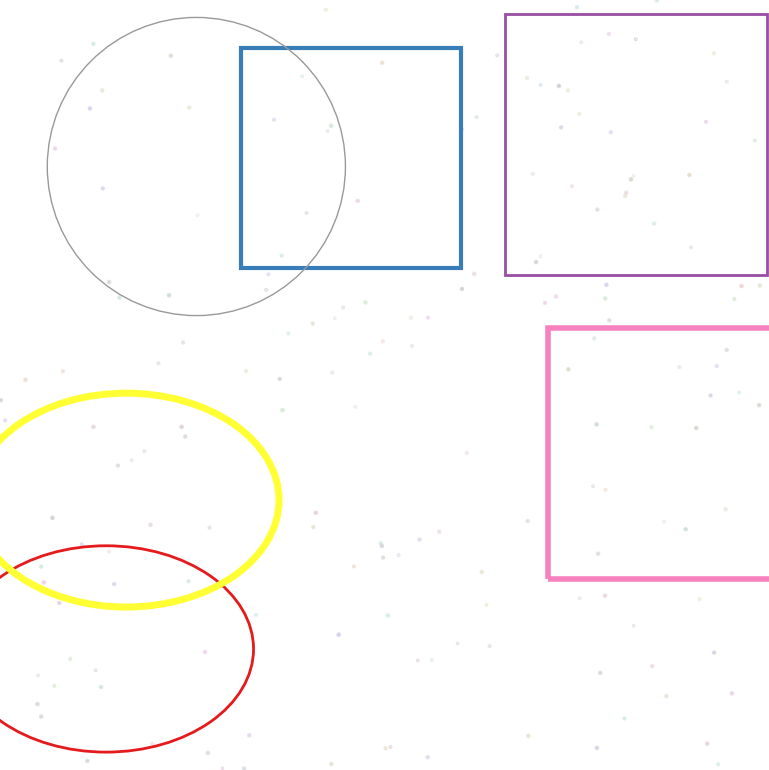[{"shape": "oval", "thickness": 1, "radius": 0.96, "center": [0.138, 0.157]}, {"shape": "square", "thickness": 1.5, "radius": 0.71, "center": [0.456, 0.795]}, {"shape": "square", "thickness": 1, "radius": 0.85, "center": [0.826, 0.812]}, {"shape": "oval", "thickness": 2.5, "radius": 0.99, "center": [0.164, 0.351]}, {"shape": "square", "thickness": 2, "radius": 0.81, "center": [0.875, 0.411]}, {"shape": "circle", "thickness": 0.5, "radius": 0.97, "center": [0.255, 0.784]}]